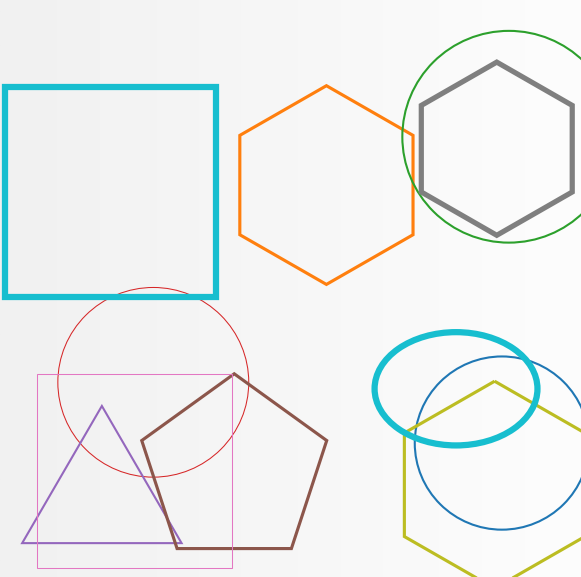[{"shape": "circle", "thickness": 1, "radius": 0.75, "center": [0.864, 0.232]}, {"shape": "hexagon", "thickness": 1.5, "radius": 0.86, "center": [0.562, 0.679]}, {"shape": "circle", "thickness": 1, "radius": 0.92, "center": [0.876, 0.762]}, {"shape": "circle", "thickness": 0.5, "radius": 0.82, "center": [0.264, 0.337]}, {"shape": "triangle", "thickness": 1, "radius": 0.79, "center": [0.175, 0.138]}, {"shape": "pentagon", "thickness": 1.5, "radius": 0.84, "center": [0.403, 0.185]}, {"shape": "square", "thickness": 0.5, "radius": 0.84, "center": [0.232, 0.184]}, {"shape": "hexagon", "thickness": 2.5, "radius": 0.75, "center": [0.855, 0.742]}, {"shape": "hexagon", "thickness": 1.5, "radius": 0.9, "center": [0.851, 0.16]}, {"shape": "oval", "thickness": 3, "radius": 0.7, "center": [0.785, 0.326]}, {"shape": "square", "thickness": 3, "radius": 0.91, "center": [0.19, 0.667]}]